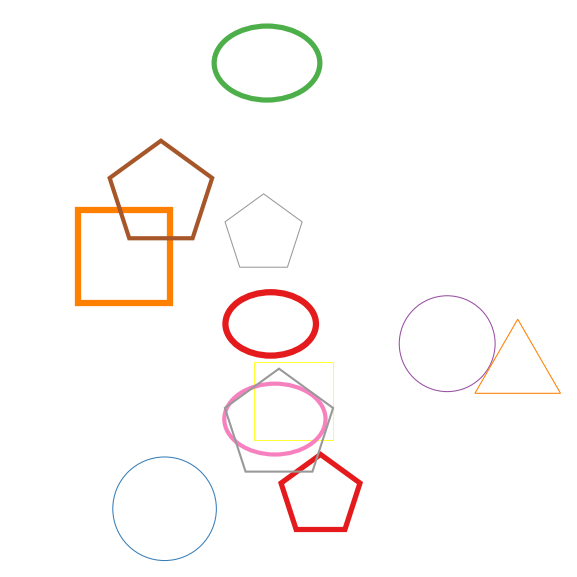[{"shape": "pentagon", "thickness": 2.5, "radius": 0.36, "center": [0.555, 0.14]}, {"shape": "oval", "thickness": 3, "radius": 0.39, "center": [0.469, 0.438]}, {"shape": "circle", "thickness": 0.5, "radius": 0.45, "center": [0.285, 0.118]}, {"shape": "oval", "thickness": 2.5, "radius": 0.46, "center": [0.462, 0.89]}, {"shape": "circle", "thickness": 0.5, "radius": 0.41, "center": [0.774, 0.404]}, {"shape": "square", "thickness": 3, "radius": 0.4, "center": [0.215, 0.554]}, {"shape": "triangle", "thickness": 0.5, "radius": 0.43, "center": [0.897, 0.361]}, {"shape": "square", "thickness": 0.5, "radius": 0.34, "center": [0.508, 0.305]}, {"shape": "pentagon", "thickness": 2, "radius": 0.47, "center": [0.279, 0.662]}, {"shape": "oval", "thickness": 2, "radius": 0.44, "center": [0.476, 0.273]}, {"shape": "pentagon", "thickness": 1, "radius": 0.49, "center": [0.483, 0.262]}, {"shape": "pentagon", "thickness": 0.5, "radius": 0.35, "center": [0.456, 0.593]}]